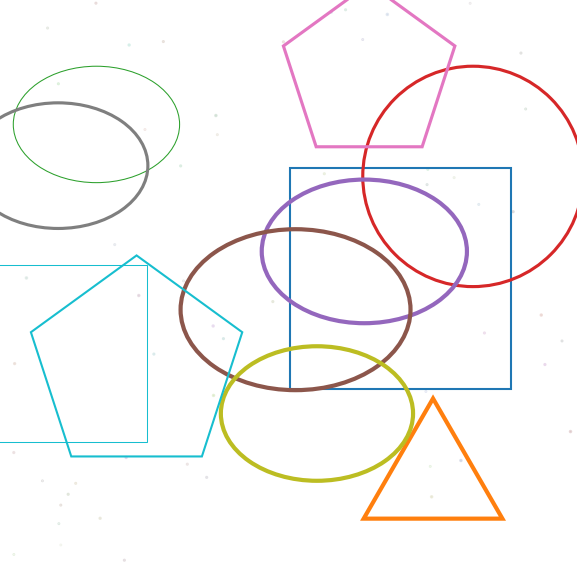[{"shape": "square", "thickness": 1, "radius": 0.96, "center": [0.693, 0.517]}, {"shape": "triangle", "thickness": 2, "radius": 0.69, "center": [0.75, 0.17]}, {"shape": "oval", "thickness": 0.5, "radius": 0.72, "center": [0.167, 0.784]}, {"shape": "circle", "thickness": 1.5, "radius": 0.95, "center": [0.819, 0.694]}, {"shape": "oval", "thickness": 2, "radius": 0.89, "center": [0.631, 0.564]}, {"shape": "oval", "thickness": 2, "radius": 1.0, "center": [0.512, 0.463]}, {"shape": "pentagon", "thickness": 1.5, "radius": 0.78, "center": [0.639, 0.871]}, {"shape": "oval", "thickness": 1.5, "radius": 0.78, "center": [0.101, 0.712]}, {"shape": "oval", "thickness": 2, "radius": 0.83, "center": [0.549, 0.283]}, {"shape": "square", "thickness": 0.5, "radius": 0.77, "center": [0.101, 0.387]}, {"shape": "pentagon", "thickness": 1, "radius": 0.96, "center": [0.236, 0.364]}]